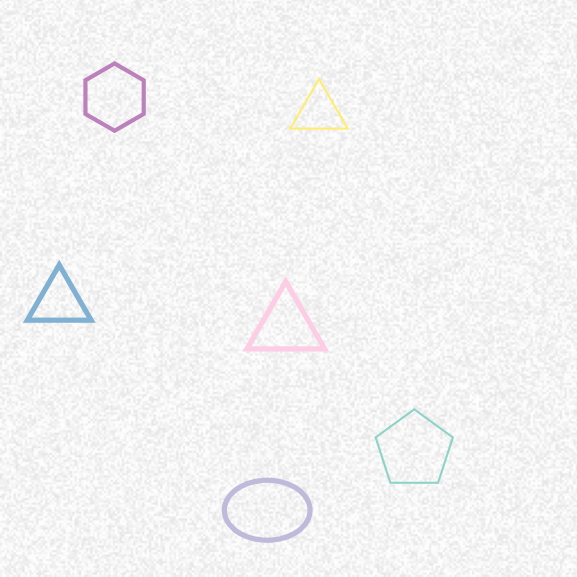[{"shape": "pentagon", "thickness": 1, "radius": 0.35, "center": [0.717, 0.22]}, {"shape": "oval", "thickness": 2.5, "radius": 0.37, "center": [0.463, 0.116]}, {"shape": "triangle", "thickness": 2.5, "radius": 0.32, "center": [0.103, 0.477]}, {"shape": "triangle", "thickness": 2.5, "radius": 0.39, "center": [0.495, 0.434]}, {"shape": "hexagon", "thickness": 2, "radius": 0.29, "center": [0.198, 0.831]}, {"shape": "triangle", "thickness": 1, "radius": 0.29, "center": [0.552, 0.805]}]